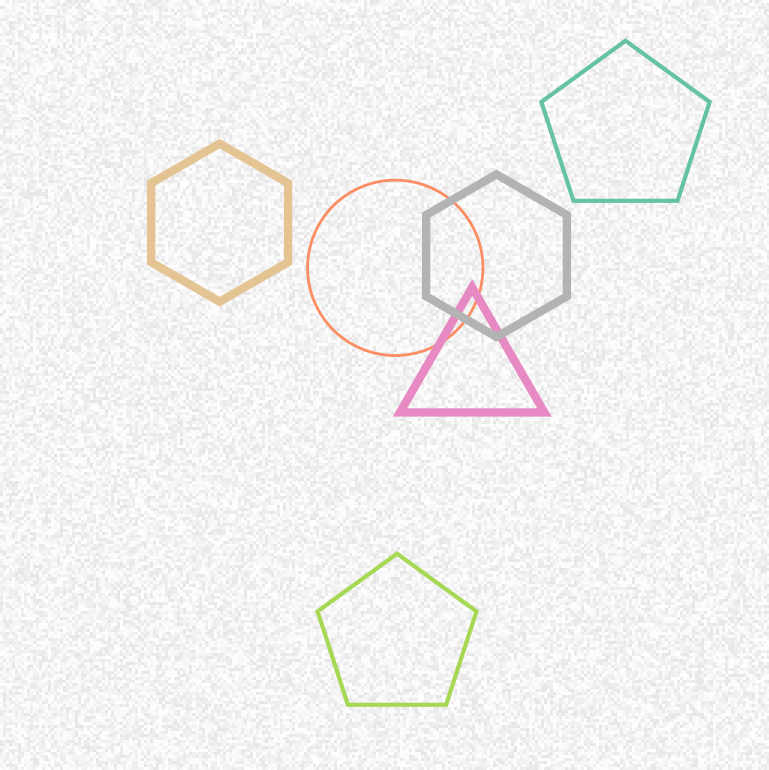[{"shape": "pentagon", "thickness": 1.5, "radius": 0.57, "center": [0.812, 0.832]}, {"shape": "circle", "thickness": 1, "radius": 0.57, "center": [0.513, 0.652]}, {"shape": "triangle", "thickness": 3, "radius": 0.54, "center": [0.613, 0.518]}, {"shape": "pentagon", "thickness": 1.5, "radius": 0.54, "center": [0.516, 0.172]}, {"shape": "hexagon", "thickness": 3, "radius": 0.51, "center": [0.285, 0.711]}, {"shape": "hexagon", "thickness": 3, "radius": 0.53, "center": [0.645, 0.668]}]